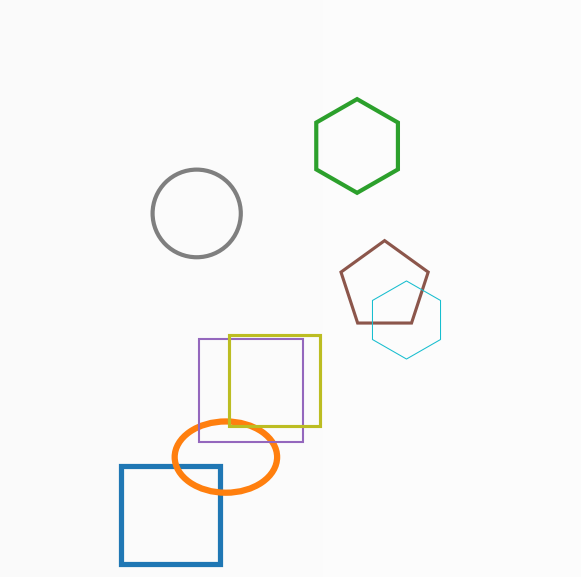[{"shape": "square", "thickness": 2.5, "radius": 0.42, "center": [0.293, 0.107]}, {"shape": "oval", "thickness": 3, "radius": 0.44, "center": [0.389, 0.208]}, {"shape": "hexagon", "thickness": 2, "radius": 0.41, "center": [0.614, 0.746]}, {"shape": "square", "thickness": 1, "radius": 0.45, "center": [0.432, 0.323]}, {"shape": "pentagon", "thickness": 1.5, "radius": 0.39, "center": [0.662, 0.504]}, {"shape": "circle", "thickness": 2, "radius": 0.38, "center": [0.338, 0.63]}, {"shape": "square", "thickness": 1.5, "radius": 0.39, "center": [0.473, 0.34]}, {"shape": "hexagon", "thickness": 0.5, "radius": 0.34, "center": [0.699, 0.445]}]